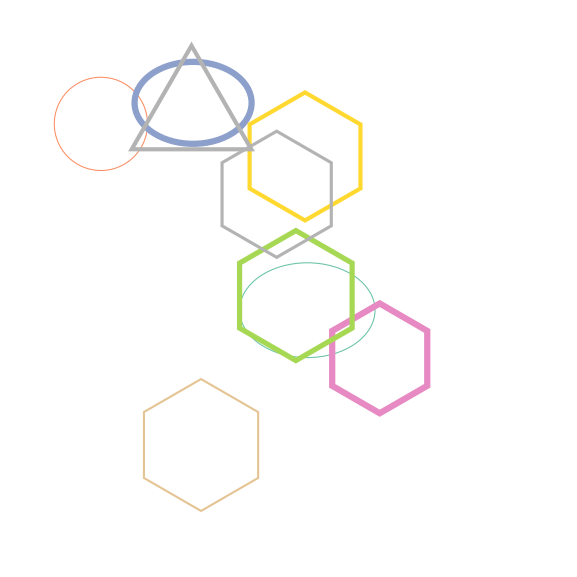[{"shape": "oval", "thickness": 0.5, "radius": 0.59, "center": [0.532, 0.462]}, {"shape": "circle", "thickness": 0.5, "radius": 0.4, "center": [0.175, 0.785]}, {"shape": "oval", "thickness": 3, "radius": 0.51, "center": [0.334, 0.821]}, {"shape": "hexagon", "thickness": 3, "radius": 0.48, "center": [0.658, 0.379]}, {"shape": "hexagon", "thickness": 2.5, "radius": 0.56, "center": [0.512, 0.487]}, {"shape": "hexagon", "thickness": 2, "radius": 0.55, "center": [0.528, 0.728]}, {"shape": "hexagon", "thickness": 1, "radius": 0.57, "center": [0.348, 0.229]}, {"shape": "hexagon", "thickness": 1.5, "radius": 0.55, "center": [0.479, 0.663]}, {"shape": "triangle", "thickness": 2, "radius": 0.6, "center": [0.332, 0.8]}]